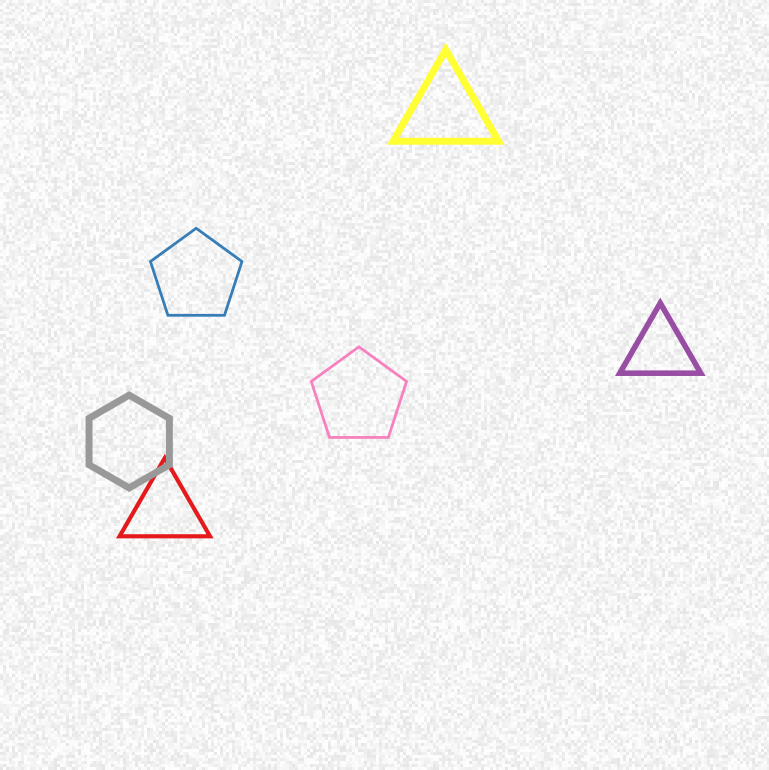[{"shape": "triangle", "thickness": 1.5, "radius": 0.34, "center": [0.214, 0.337]}, {"shape": "pentagon", "thickness": 1, "radius": 0.31, "center": [0.255, 0.641]}, {"shape": "triangle", "thickness": 2, "radius": 0.3, "center": [0.857, 0.546]}, {"shape": "triangle", "thickness": 2.5, "radius": 0.4, "center": [0.579, 0.856]}, {"shape": "pentagon", "thickness": 1, "radius": 0.33, "center": [0.466, 0.485]}, {"shape": "hexagon", "thickness": 2.5, "radius": 0.3, "center": [0.168, 0.427]}]